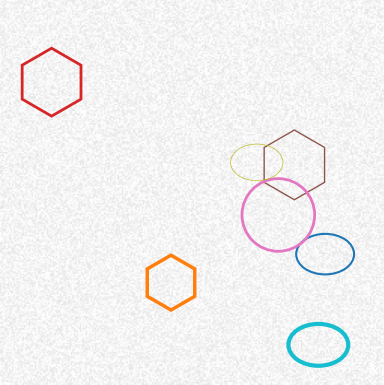[{"shape": "oval", "thickness": 1.5, "radius": 0.38, "center": [0.845, 0.34]}, {"shape": "hexagon", "thickness": 2.5, "radius": 0.36, "center": [0.444, 0.266]}, {"shape": "hexagon", "thickness": 2, "radius": 0.44, "center": [0.134, 0.787]}, {"shape": "hexagon", "thickness": 1, "radius": 0.45, "center": [0.765, 0.572]}, {"shape": "circle", "thickness": 2, "radius": 0.47, "center": [0.723, 0.442]}, {"shape": "oval", "thickness": 0.5, "radius": 0.34, "center": [0.667, 0.578]}, {"shape": "oval", "thickness": 3, "radius": 0.39, "center": [0.827, 0.104]}]